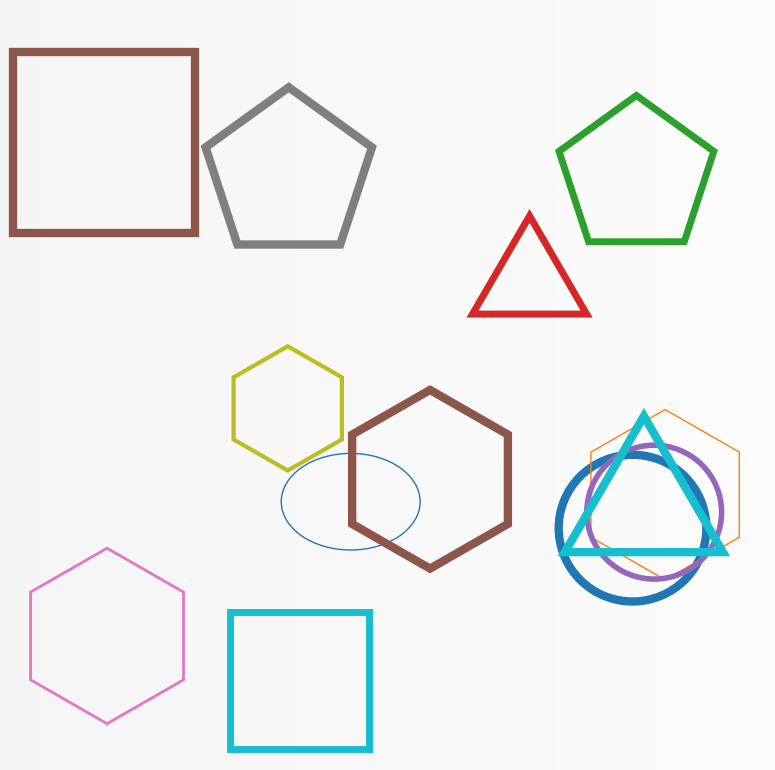[{"shape": "circle", "thickness": 3, "radius": 0.48, "center": [0.816, 0.314]}, {"shape": "oval", "thickness": 0.5, "radius": 0.45, "center": [0.453, 0.348]}, {"shape": "hexagon", "thickness": 0.5, "radius": 0.55, "center": [0.858, 0.358]}, {"shape": "pentagon", "thickness": 2.5, "radius": 0.53, "center": [0.821, 0.771]}, {"shape": "triangle", "thickness": 2.5, "radius": 0.43, "center": [0.683, 0.635]}, {"shape": "circle", "thickness": 2, "radius": 0.43, "center": [0.844, 0.335]}, {"shape": "square", "thickness": 3, "radius": 0.59, "center": [0.134, 0.815]}, {"shape": "hexagon", "thickness": 3, "radius": 0.58, "center": [0.555, 0.378]}, {"shape": "hexagon", "thickness": 1, "radius": 0.57, "center": [0.138, 0.174]}, {"shape": "pentagon", "thickness": 3, "radius": 0.56, "center": [0.373, 0.774]}, {"shape": "hexagon", "thickness": 1.5, "radius": 0.4, "center": [0.371, 0.47]}, {"shape": "triangle", "thickness": 3, "radius": 0.59, "center": [0.831, 0.342]}, {"shape": "square", "thickness": 2.5, "radius": 0.45, "center": [0.386, 0.116]}]